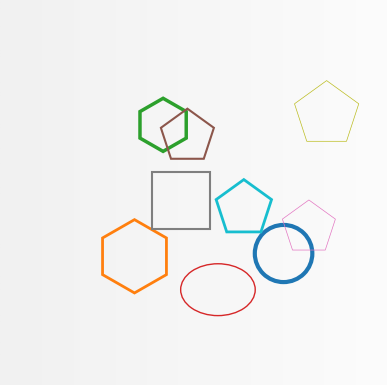[{"shape": "circle", "thickness": 3, "radius": 0.37, "center": [0.732, 0.342]}, {"shape": "hexagon", "thickness": 2, "radius": 0.48, "center": [0.347, 0.334]}, {"shape": "hexagon", "thickness": 2.5, "radius": 0.34, "center": [0.421, 0.676]}, {"shape": "oval", "thickness": 1, "radius": 0.48, "center": [0.562, 0.248]}, {"shape": "pentagon", "thickness": 1.5, "radius": 0.36, "center": [0.484, 0.646]}, {"shape": "pentagon", "thickness": 0.5, "radius": 0.36, "center": [0.797, 0.409]}, {"shape": "square", "thickness": 1.5, "radius": 0.37, "center": [0.467, 0.479]}, {"shape": "pentagon", "thickness": 0.5, "radius": 0.44, "center": [0.843, 0.703]}, {"shape": "pentagon", "thickness": 2, "radius": 0.38, "center": [0.629, 0.458]}]